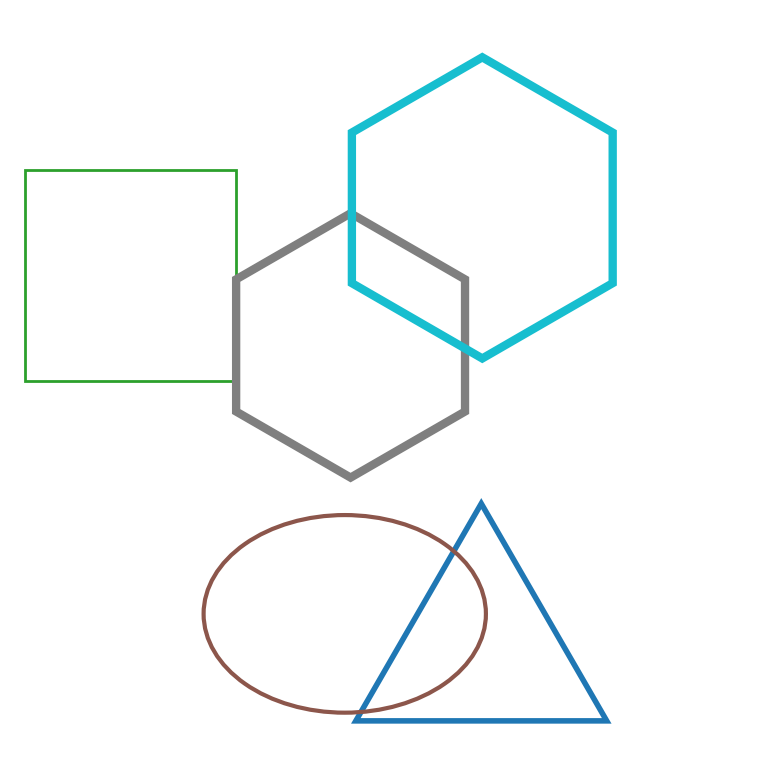[{"shape": "triangle", "thickness": 2, "radius": 0.94, "center": [0.625, 0.158]}, {"shape": "square", "thickness": 1, "radius": 0.68, "center": [0.169, 0.642]}, {"shape": "oval", "thickness": 1.5, "radius": 0.92, "center": [0.448, 0.203]}, {"shape": "hexagon", "thickness": 3, "radius": 0.86, "center": [0.455, 0.551]}, {"shape": "hexagon", "thickness": 3, "radius": 0.98, "center": [0.626, 0.73]}]